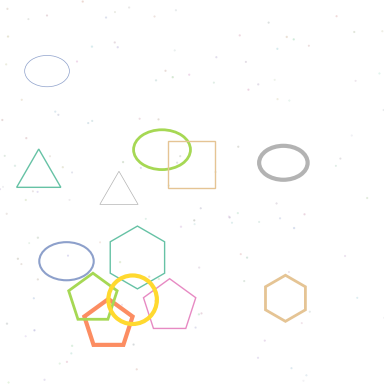[{"shape": "hexagon", "thickness": 1, "radius": 0.41, "center": [0.357, 0.331]}, {"shape": "triangle", "thickness": 1, "radius": 0.33, "center": [0.101, 0.547]}, {"shape": "pentagon", "thickness": 3, "radius": 0.33, "center": [0.282, 0.158]}, {"shape": "oval", "thickness": 0.5, "radius": 0.29, "center": [0.122, 0.815]}, {"shape": "oval", "thickness": 1.5, "radius": 0.35, "center": [0.173, 0.322]}, {"shape": "pentagon", "thickness": 1, "radius": 0.36, "center": [0.441, 0.205]}, {"shape": "pentagon", "thickness": 2, "radius": 0.33, "center": [0.241, 0.224]}, {"shape": "oval", "thickness": 2, "radius": 0.37, "center": [0.421, 0.611]}, {"shape": "circle", "thickness": 3, "radius": 0.32, "center": [0.344, 0.221]}, {"shape": "hexagon", "thickness": 2, "radius": 0.3, "center": [0.741, 0.225]}, {"shape": "square", "thickness": 1, "radius": 0.31, "center": [0.497, 0.573]}, {"shape": "triangle", "thickness": 0.5, "radius": 0.29, "center": [0.309, 0.498]}, {"shape": "oval", "thickness": 3, "radius": 0.31, "center": [0.736, 0.577]}]